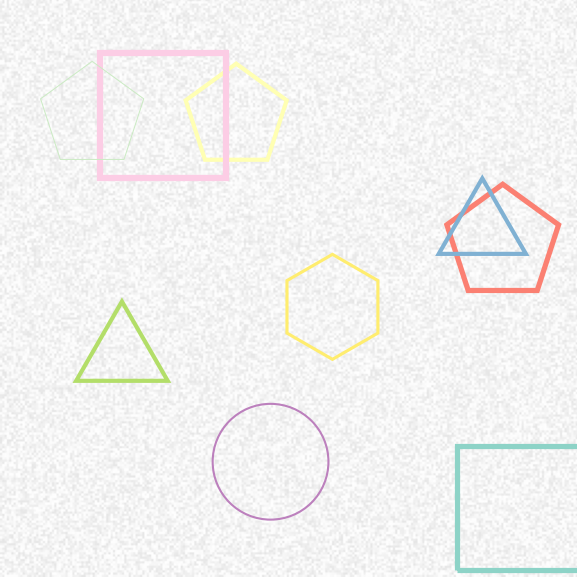[{"shape": "square", "thickness": 2.5, "radius": 0.54, "center": [0.899, 0.119]}, {"shape": "pentagon", "thickness": 2, "radius": 0.46, "center": [0.409, 0.797]}, {"shape": "pentagon", "thickness": 2.5, "radius": 0.51, "center": [0.871, 0.578]}, {"shape": "triangle", "thickness": 2, "radius": 0.44, "center": [0.835, 0.603]}, {"shape": "triangle", "thickness": 2, "radius": 0.46, "center": [0.211, 0.385]}, {"shape": "square", "thickness": 3, "radius": 0.54, "center": [0.282, 0.799]}, {"shape": "circle", "thickness": 1, "radius": 0.5, "center": [0.468, 0.2]}, {"shape": "pentagon", "thickness": 0.5, "radius": 0.47, "center": [0.16, 0.799]}, {"shape": "hexagon", "thickness": 1.5, "radius": 0.45, "center": [0.576, 0.468]}]